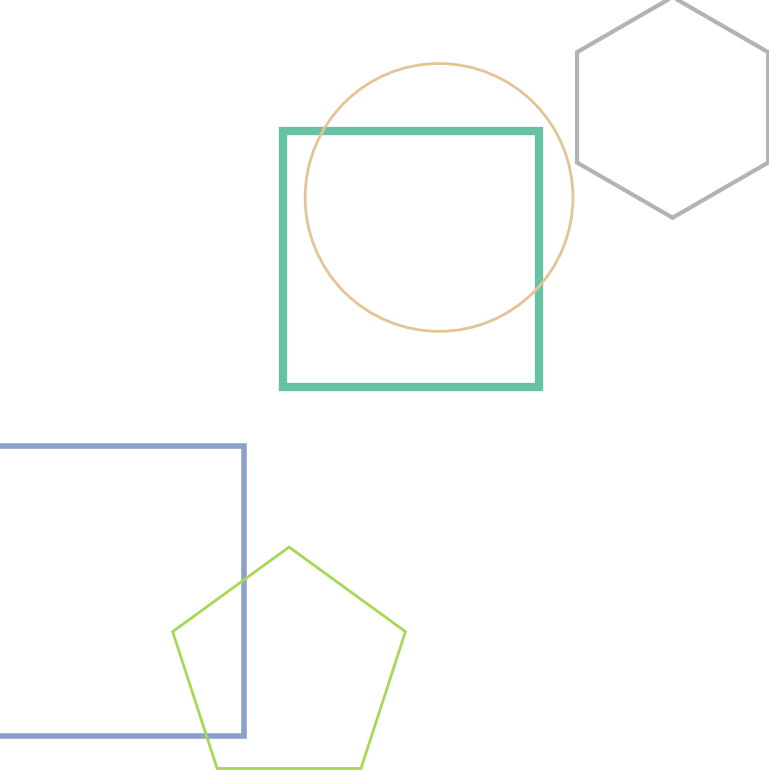[{"shape": "square", "thickness": 3, "radius": 0.83, "center": [0.534, 0.663]}, {"shape": "square", "thickness": 2, "radius": 0.94, "center": [0.129, 0.233]}, {"shape": "pentagon", "thickness": 1, "radius": 0.79, "center": [0.375, 0.131]}, {"shape": "circle", "thickness": 1, "radius": 0.87, "center": [0.57, 0.744]}, {"shape": "hexagon", "thickness": 1.5, "radius": 0.72, "center": [0.874, 0.861]}]